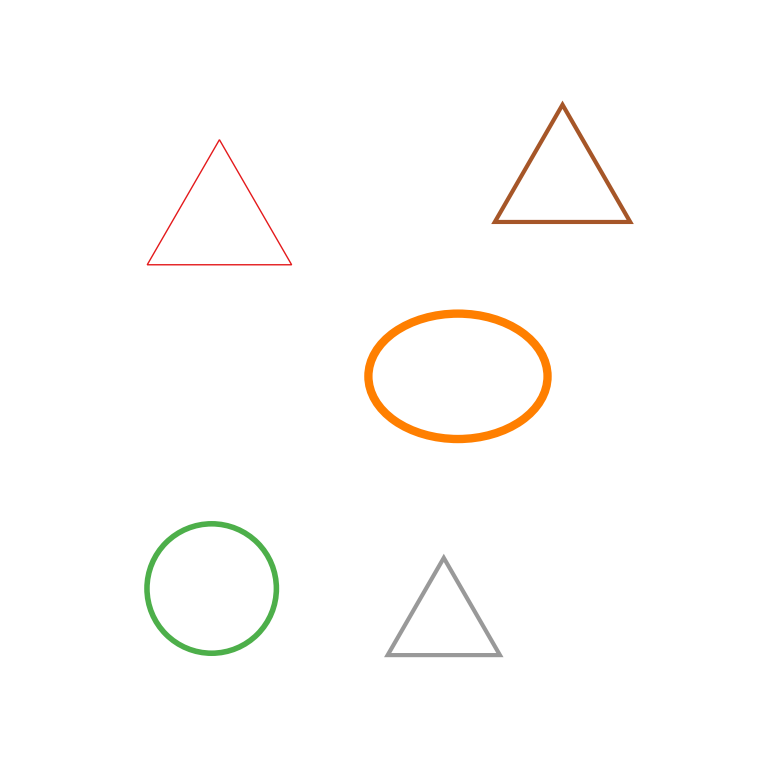[{"shape": "triangle", "thickness": 0.5, "radius": 0.54, "center": [0.285, 0.71]}, {"shape": "circle", "thickness": 2, "radius": 0.42, "center": [0.275, 0.236]}, {"shape": "oval", "thickness": 3, "radius": 0.58, "center": [0.595, 0.511]}, {"shape": "triangle", "thickness": 1.5, "radius": 0.51, "center": [0.731, 0.762]}, {"shape": "triangle", "thickness": 1.5, "radius": 0.42, "center": [0.576, 0.191]}]